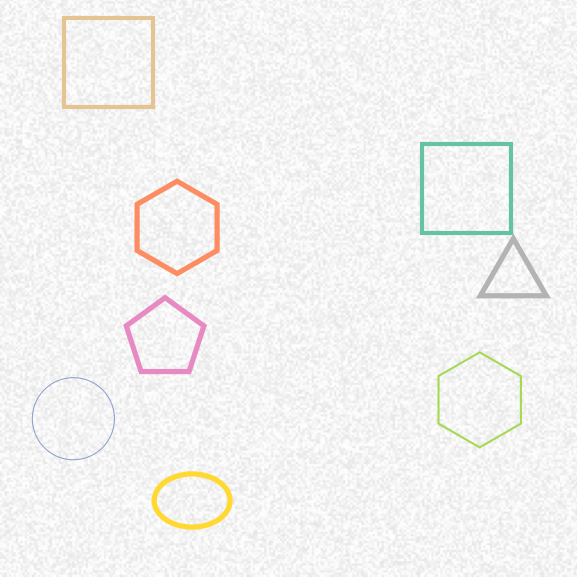[{"shape": "square", "thickness": 2, "radius": 0.38, "center": [0.808, 0.673]}, {"shape": "hexagon", "thickness": 2.5, "radius": 0.4, "center": [0.307, 0.605]}, {"shape": "circle", "thickness": 0.5, "radius": 0.36, "center": [0.127, 0.274]}, {"shape": "pentagon", "thickness": 2.5, "radius": 0.35, "center": [0.286, 0.413]}, {"shape": "hexagon", "thickness": 1, "radius": 0.41, "center": [0.831, 0.307]}, {"shape": "oval", "thickness": 2.5, "radius": 0.33, "center": [0.333, 0.132]}, {"shape": "square", "thickness": 2, "radius": 0.38, "center": [0.188, 0.891]}, {"shape": "triangle", "thickness": 2.5, "radius": 0.33, "center": [0.889, 0.52]}]